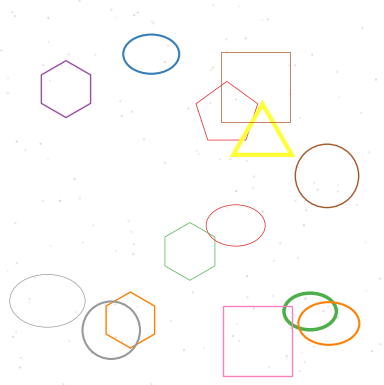[{"shape": "oval", "thickness": 0.5, "radius": 0.38, "center": [0.612, 0.414]}, {"shape": "pentagon", "thickness": 0.5, "radius": 0.42, "center": [0.589, 0.704]}, {"shape": "oval", "thickness": 1.5, "radius": 0.36, "center": [0.393, 0.859]}, {"shape": "oval", "thickness": 2.5, "radius": 0.34, "center": [0.806, 0.191]}, {"shape": "hexagon", "thickness": 0.5, "radius": 0.38, "center": [0.493, 0.347]}, {"shape": "hexagon", "thickness": 1, "radius": 0.37, "center": [0.171, 0.768]}, {"shape": "hexagon", "thickness": 1, "radius": 0.36, "center": [0.339, 0.169]}, {"shape": "oval", "thickness": 1.5, "radius": 0.4, "center": [0.854, 0.16]}, {"shape": "triangle", "thickness": 3, "radius": 0.44, "center": [0.682, 0.642]}, {"shape": "square", "thickness": 0.5, "radius": 0.45, "center": [0.664, 0.775]}, {"shape": "circle", "thickness": 1, "radius": 0.41, "center": [0.849, 0.543]}, {"shape": "square", "thickness": 1, "radius": 0.45, "center": [0.669, 0.115]}, {"shape": "circle", "thickness": 1.5, "radius": 0.37, "center": [0.289, 0.142]}, {"shape": "oval", "thickness": 0.5, "radius": 0.49, "center": [0.123, 0.219]}]